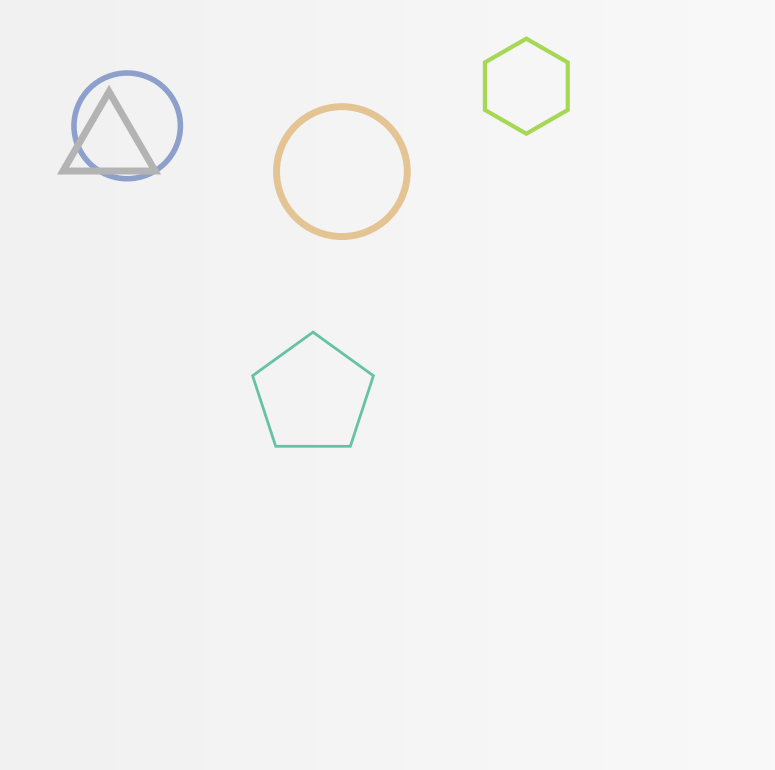[{"shape": "pentagon", "thickness": 1, "radius": 0.41, "center": [0.404, 0.487]}, {"shape": "circle", "thickness": 2, "radius": 0.34, "center": [0.164, 0.837]}, {"shape": "hexagon", "thickness": 1.5, "radius": 0.31, "center": [0.679, 0.888]}, {"shape": "circle", "thickness": 2.5, "radius": 0.42, "center": [0.441, 0.777]}, {"shape": "triangle", "thickness": 2.5, "radius": 0.34, "center": [0.141, 0.812]}]